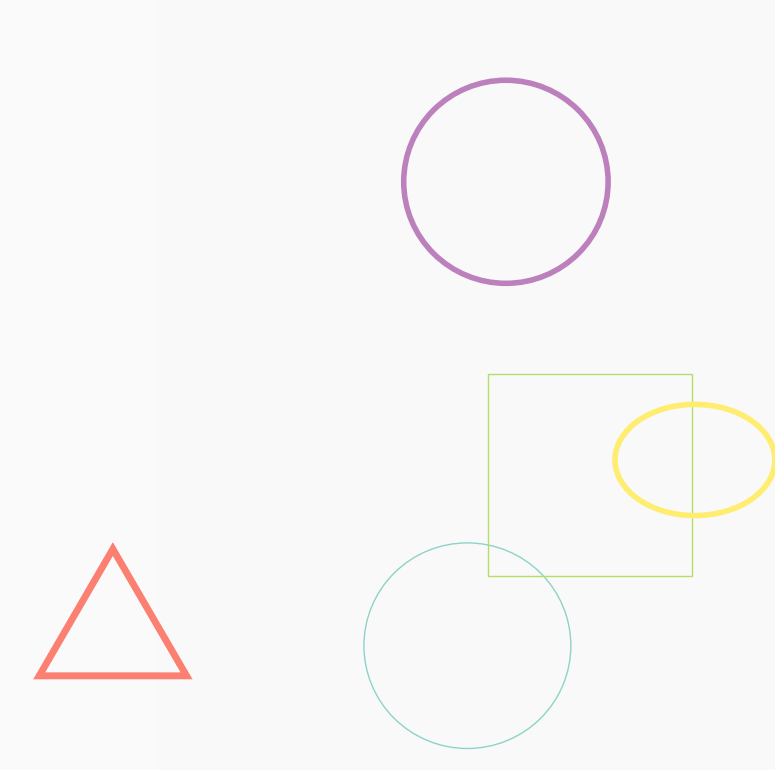[{"shape": "circle", "thickness": 0.5, "radius": 0.67, "center": [0.603, 0.161]}, {"shape": "triangle", "thickness": 2.5, "radius": 0.55, "center": [0.146, 0.177]}, {"shape": "square", "thickness": 0.5, "radius": 0.66, "center": [0.761, 0.383]}, {"shape": "circle", "thickness": 2, "radius": 0.66, "center": [0.653, 0.764]}, {"shape": "oval", "thickness": 2, "radius": 0.52, "center": [0.897, 0.403]}]